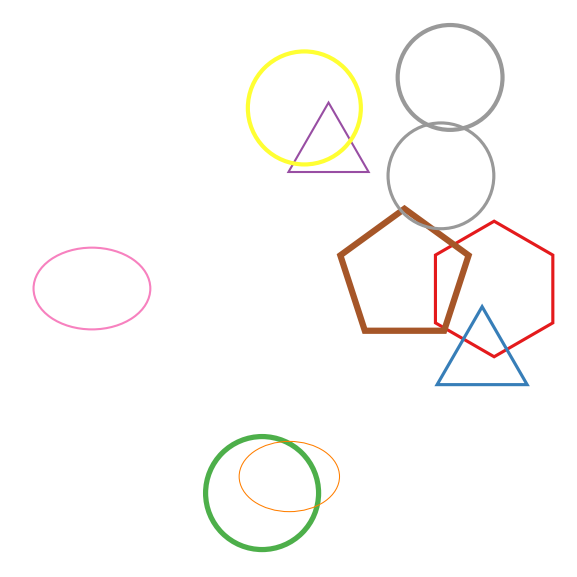[{"shape": "hexagon", "thickness": 1.5, "radius": 0.59, "center": [0.856, 0.499]}, {"shape": "triangle", "thickness": 1.5, "radius": 0.45, "center": [0.835, 0.378]}, {"shape": "circle", "thickness": 2.5, "radius": 0.49, "center": [0.454, 0.145]}, {"shape": "triangle", "thickness": 1, "radius": 0.4, "center": [0.569, 0.741]}, {"shape": "oval", "thickness": 0.5, "radius": 0.43, "center": [0.501, 0.174]}, {"shape": "circle", "thickness": 2, "radius": 0.49, "center": [0.527, 0.812]}, {"shape": "pentagon", "thickness": 3, "radius": 0.58, "center": [0.7, 0.521]}, {"shape": "oval", "thickness": 1, "radius": 0.51, "center": [0.159, 0.5]}, {"shape": "circle", "thickness": 1.5, "radius": 0.46, "center": [0.764, 0.695]}, {"shape": "circle", "thickness": 2, "radius": 0.45, "center": [0.779, 0.865]}]